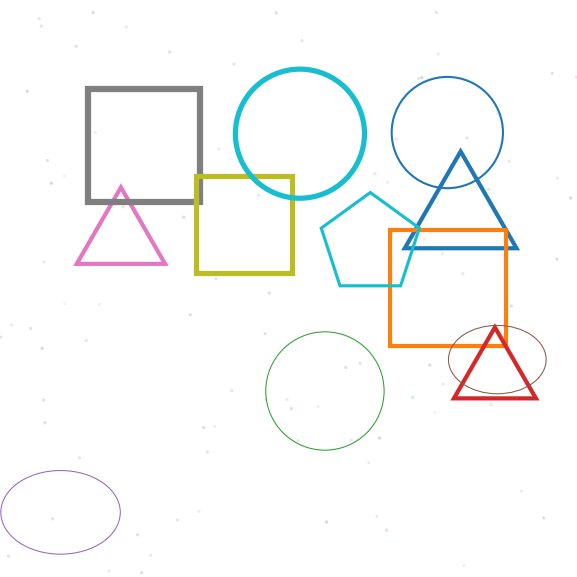[{"shape": "triangle", "thickness": 2, "radius": 0.56, "center": [0.798, 0.625]}, {"shape": "circle", "thickness": 1, "radius": 0.48, "center": [0.775, 0.77]}, {"shape": "square", "thickness": 2, "radius": 0.5, "center": [0.775, 0.5]}, {"shape": "circle", "thickness": 0.5, "radius": 0.51, "center": [0.563, 0.322]}, {"shape": "triangle", "thickness": 2, "radius": 0.41, "center": [0.857, 0.35]}, {"shape": "oval", "thickness": 0.5, "radius": 0.52, "center": [0.105, 0.112]}, {"shape": "oval", "thickness": 0.5, "radius": 0.42, "center": [0.861, 0.376]}, {"shape": "triangle", "thickness": 2, "radius": 0.44, "center": [0.209, 0.586]}, {"shape": "square", "thickness": 3, "radius": 0.49, "center": [0.25, 0.747]}, {"shape": "square", "thickness": 2.5, "radius": 0.42, "center": [0.423, 0.611]}, {"shape": "circle", "thickness": 2.5, "radius": 0.56, "center": [0.519, 0.768]}, {"shape": "pentagon", "thickness": 1.5, "radius": 0.45, "center": [0.641, 0.576]}]